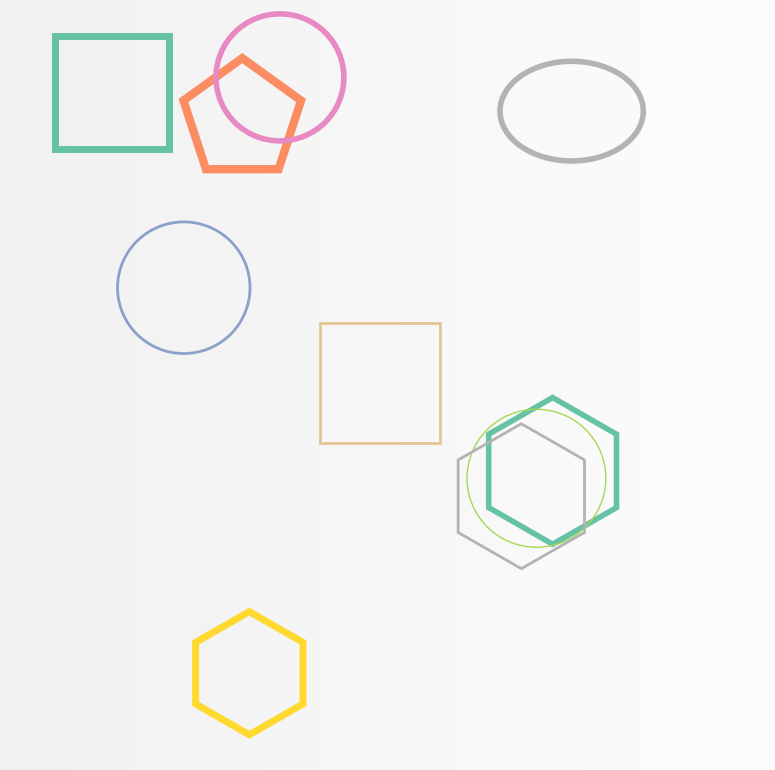[{"shape": "hexagon", "thickness": 2, "radius": 0.48, "center": [0.713, 0.388]}, {"shape": "square", "thickness": 2.5, "radius": 0.37, "center": [0.144, 0.879]}, {"shape": "pentagon", "thickness": 3, "radius": 0.4, "center": [0.313, 0.845]}, {"shape": "circle", "thickness": 1, "radius": 0.43, "center": [0.237, 0.626]}, {"shape": "circle", "thickness": 2, "radius": 0.41, "center": [0.361, 0.9]}, {"shape": "circle", "thickness": 0.5, "radius": 0.45, "center": [0.692, 0.379]}, {"shape": "hexagon", "thickness": 2.5, "radius": 0.4, "center": [0.322, 0.126]}, {"shape": "square", "thickness": 1, "radius": 0.39, "center": [0.49, 0.503]}, {"shape": "hexagon", "thickness": 1, "radius": 0.47, "center": [0.673, 0.356]}, {"shape": "oval", "thickness": 2, "radius": 0.46, "center": [0.738, 0.856]}]